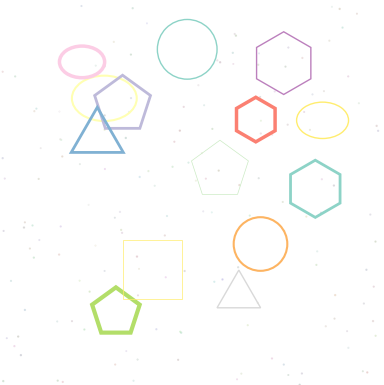[{"shape": "circle", "thickness": 1, "radius": 0.39, "center": [0.486, 0.872]}, {"shape": "hexagon", "thickness": 2, "radius": 0.37, "center": [0.819, 0.51]}, {"shape": "oval", "thickness": 1.5, "radius": 0.42, "center": [0.271, 0.745]}, {"shape": "pentagon", "thickness": 2, "radius": 0.38, "center": [0.318, 0.728]}, {"shape": "hexagon", "thickness": 2.5, "radius": 0.29, "center": [0.664, 0.689]}, {"shape": "triangle", "thickness": 2, "radius": 0.39, "center": [0.253, 0.643]}, {"shape": "circle", "thickness": 1.5, "radius": 0.35, "center": [0.677, 0.366]}, {"shape": "pentagon", "thickness": 3, "radius": 0.32, "center": [0.301, 0.189]}, {"shape": "oval", "thickness": 2.5, "radius": 0.29, "center": [0.213, 0.839]}, {"shape": "triangle", "thickness": 1, "radius": 0.33, "center": [0.62, 0.233]}, {"shape": "hexagon", "thickness": 1, "radius": 0.41, "center": [0.737, 0.836]}, {"shape": "pentagon", "thickness": 0.5, "radius": 0.39, "center": [0.571, 0.558]}, {"shape": "oval", "thickness": 1, "radius": 0.34, "center": [0.838, 0.687]}, {"shape": "square", "thickness": 0.5, "radius": 0.38, "center": [0.396, 0.3]}]